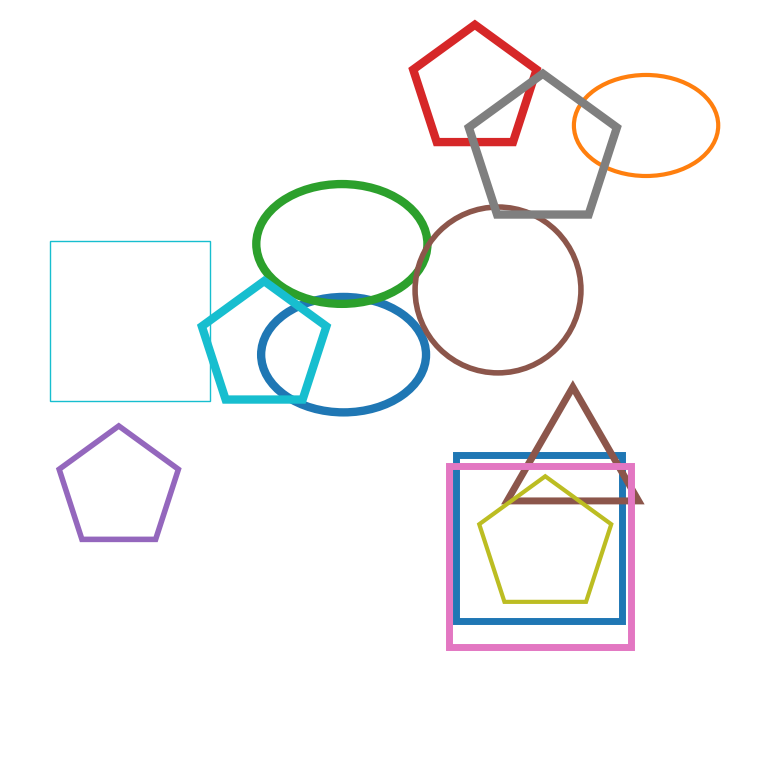[{"shape": "square", "thickness": 2.5, "radius": 0.54, "center": [0.7, 0.301]}, {"shape": "oval", "thickness": 3, "radius": 0.54, "center": [0.446, 0.539]}, {"shape": "oval", "thickness": 1.5, "radius": 0.47, "center": [0.839, 0.837]}, {"shape": "oval", "thickness": 3, "radius": 0.56, "center": [0.444, 0.683]}, {"shape": "pentagon", "thickness": 3, "radius": 0.42, "center": [0.617, 0.884]}, {"shape": "pentagon", "thickness": 2, "radius": 0.41, "center": [0.154, 0.365]}, {"shape": "triangle", "thickness": 2.5, "radius": 0.49, "center": [0.744, 0.399]}, {"shape": "circle", "thickness": 2, "radius": 0.54, "center": [0.647, 0.623]}, {"shape": "square", "thickness": 2.5, "radius": 0.59, "center": [0.701, 0.278]}, {"shape": "pentagon", "thickness": 3, "radius": 0.51, "center": [0.705, 0.803]}, {"shape": "pentagon", "thickness": 1.5, "radius": 0.45, "center": [0.708, 0.291]}, {"shape": "pentagon", "thickness": 3, "radius": 0.43, "center": [0.343, 0.55]}, {"shape": "square", "thickness": 0.5, "radius": 0.52, "center": [0.169, 0.583]}]